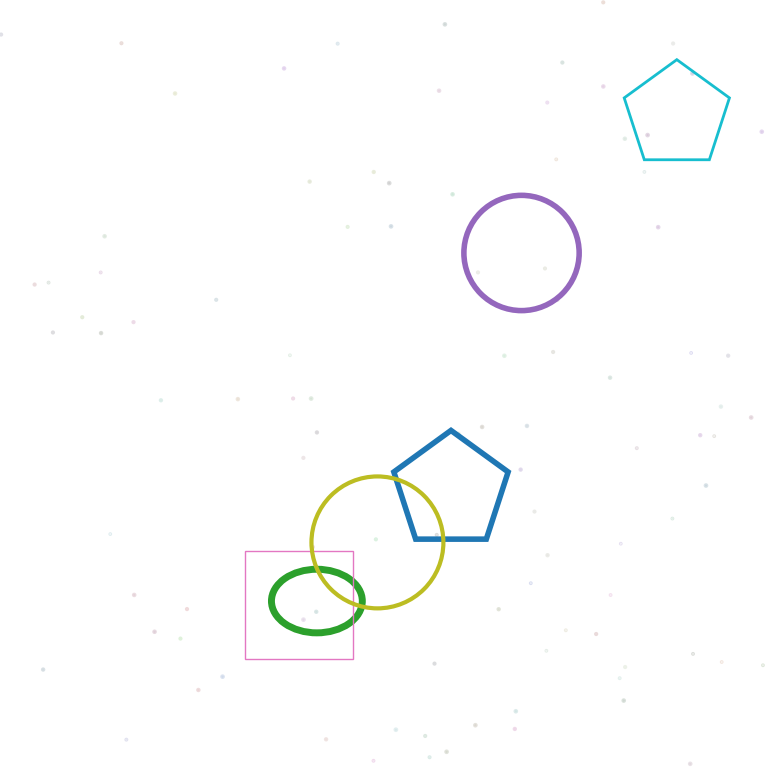[{"shape": "pentagon", "thickness": 2, "radius": 0.39, "center": [0.586, 0.363]}, {"shape": "oval", "thickness": 2.5, "radius": 0.29, "center": [0.412, 0.219]}, {"shape": "circle", "thickness": 2, "radius": 0.37, "center": [0.677, 0.671]}, {"shape": "square", "thickness": 0.5, "radius": 0.35, "center": [0.388, 0.214]}, {"shape": "circle", "thickness": 1.5, "radius": 0.43, "center": [0.49, 0.296]}, {"shape": "pentagon", "thickness": 1, "radius": 0.36, "center": [0.879, 0.851]}]